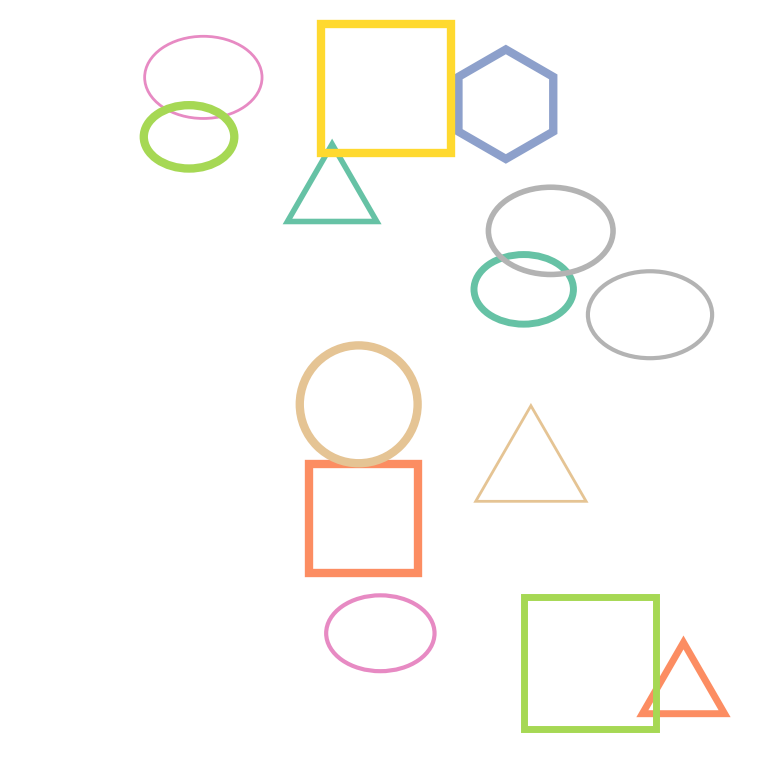[{"shape": "triangle", "thickness": 2, "radius": 0.33, "center": [0.431, 0.746]}, {"shape": "oval", "thickness": 2.5, "radius": 0.32, "center": [0.68, 0.624]}, {"shape": "square", "thickness": 3, "radius": 0.35, "center": [0.472, 0.326]}, {"shape": "triangle", "thickness": 2.5, "radius": 0.31, "center": [0.888, 0.104]}, {"shape": "hexagon", "thickness": 3, "radius": 0.36, "center": [0.657, 0.865]}, {"shape": "oval", "thickness": 1.5, "radius": 0.35, "center": [0.494, 0.178]}, {"shape": "oval", "thickness": 1, "radius": 0.38, "center": [0.264, 0.9]}, {"shape": "square", "thickness": 2.5, "radius": 0.43, "center": [0.767, 0.139]}, {"shape": "oval", "thickness": 3, "radius": 0.29, "center": [0.246, 0.822]}, {"shape": "square", "thickness": 3, "radius": 0.42, "center": [0.501, 0.885]}, {"shape": "circle", "thickness": 3, "radius": 0.38, "center": [0.466, 0.475]}, {"shape": "triangle", "thickness": 1, "radius": 0.41, "center": [0.689, 0.39]}, {"shape": "oval", "thickness": 1.5, "radius": 0.4, "center": [0.844, 0.591]}, {"shape": "oval", "thickness": 2, "radius": 0.4, "center": [0.715, 0.7]}]